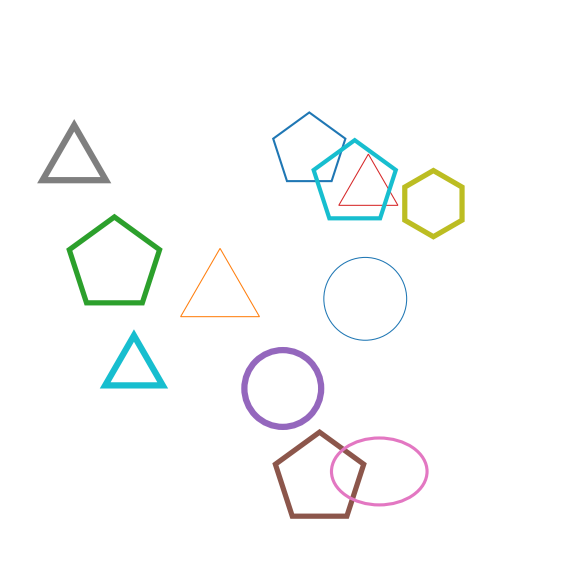[{"shape": "pentagon", "thickness": 1, "radius": 0.33, "center": [0.536, 0.739]}, {"shape": "circle", "thickness": 0.5, "radius": 0.36, "center": [0.632, 0.482]}, {"shape": "triangle", "thickness": 0.5, "radius": 0.39, "center": [0.381, 0.49]}, {"shape": "pentagon", "thickness": 2.5, "radius": 0.41, "center": [0.198, 0.541]}, {"shape": "triangle", "thickness": 0.5, "radius": 0.3, "center": [0.638, 0.673]}, {"shape": "circle", "thickness": 3, "radius": 0.33, "center": [0.49, 0.326]}, {"shape": "pentagon", "thickness": 2.5, "radius": 0.4, "center": [0.553, 0.17]}, {"shape": "oval", "thickness": 1.5, "radius": 0.41, "center": [0.657, 0.183]}, {"shape": "triangle", "thickness": 3, "radius": 0.32, "center": [0.129, 0.719]}, {"shape": "hexagon", "thickness": 2.5, "radius": 0.29, "center": [0.75, 0.647]}, {"shape": "pentagon", "thickness": 2, "radius": 0.37, "center": [0.614, 0.682]}, {"shape": "triangle", "thickness": 3, "radius": 0.29, "center": [0.232, 0.361]}]